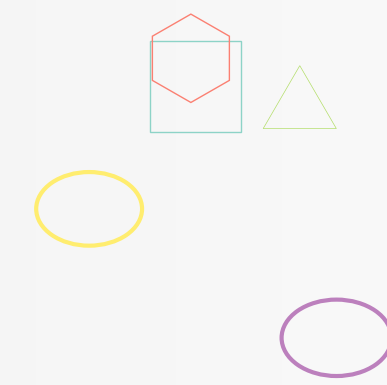[{"shape": "square", "thickness": 1, "radius": 0.59, "center": [0.504, 0.775]}, {"shape": "hexagon", "thickness": 1, "radius": 0.57, "center": [0.493, 0.849]}, {"shape": "triangle", "thickness": 0.5, "radius": 0.55, "center": [0.774, 0.721]}, {"shape": "oval", "thickness": 3, "radius": 0.71, "center": [0.868, 0.123]}, {"shape": "oval", "thickness": 3, "radius": 0.68, "center": [0.23, 0.458]}]